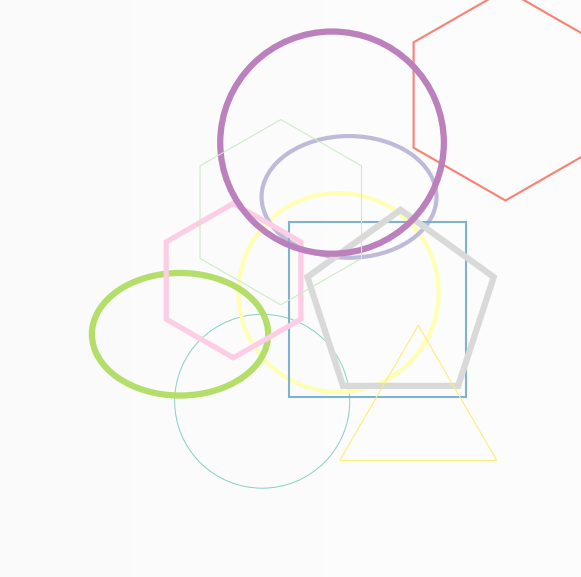[{"shape": "circle", "thickness": 0.5, "radius": 0.75, "center": [0.451, 0.304]}, {"shape": "circle", "thickness": 2, "radius": 0.86, "center": [0.582, 0.493]}, {"shape": "oval", "thickness": 2, "radius": 0.75, "center": [0.6, 0.658]}, {"shape": "hexagon", "thickness": 1, "radius": 0.91, "center": [0.87, 0.835]}, {"shape": "square", "thickness": 1, "radius": 0.76, "center": [0.65, 0.464]}, {"shape": "oval", "thickness": 3, "radius": 0.76, "center": [0.31, 0.42]}, {"shape": "hexagon", "thickness": 2.5, "radius": 0.67, "center": [0.402, 0.513]}, {"shape": "pentagon", "thickness": 3, "radius": 0.84, "center": [0.689, 0.467]}, {"shape": "circle", "thickness": 3, "radius": 0.96, "center": [0.571, 0.752]}, {"shape": "hexagon", "thickness": 0.5, "radius": 0.8, "center": [0.483, 0.632]}, {"shape": "triangle", "thickness": 0.5, "radius": 0.78, "center": [0.72, 0.28]}]